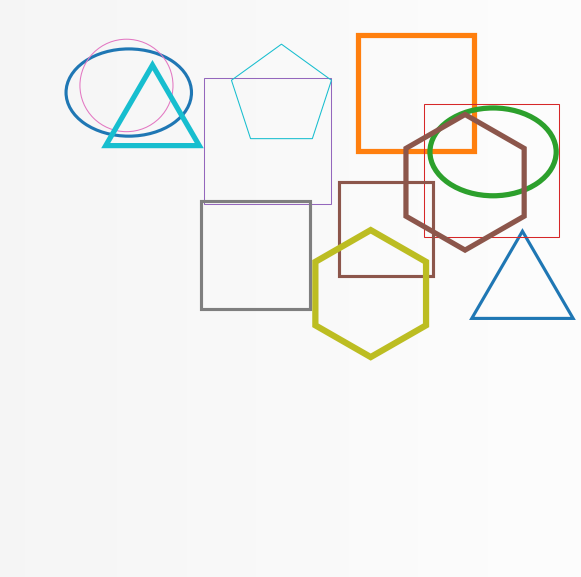[{"shape": "triangle", "thickness": 1.5, "radius": 0.5, "center": [0.899, 0.498]}, {"shape": "oval", "thickness": 1.5, "radius": 0.54, "center": [0.222, 0.839]}, {"shape": "square", "thickness": 2.5, "radius": 0.5, "center": [0.715, 0.838]}, {"shape": "oval", "thickness": 2.5, "radius": 0.54, "center": [0.848, 0.736]}, {"shape": "square", "thickness": 0.5, "radius": 0.58, "center": [0.845, 0.704]}, {"shape": "square", "thickness": 0.5, "radius": 0.54, "center": [0.46, 0.755]}, {"shape": "hexagon", "thickness": 2.5, "radius": 0.59, "center": [0.8, 0.683]}, {"shape": "square", "thickness": 1.5, "radius": 0.41, "center": [0.664, 0.603]}, {"shape": "circle", "thickness": 0.5, "radius": 0.4, "center": [0.218, 0.851]}, {"shape": "square", "thickness": 1.5, "radius": 0.47, "center": [0.44, 0.557]}, {"shape": "hexagon", "thickness": 3, "radius": 0.55, "center": [0.638, 0.491]}, {"shape": "triangle", "thickness": 2.5, "radius": 0.46, "center": [0.262, 0.793]}, {"shape": "pentagon", "thickness": 0.5, "radius": 0.45, "center": [0.484, 0.832]}]